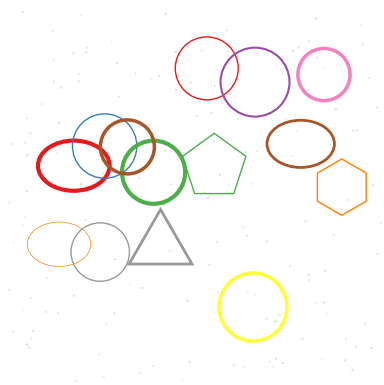[{"shape": "oval", "thickness": 3, "radius": 0.47, "center": [0.192, 0.57]}, {"shape": "circle", "thickness": 1, "radius": 0.41, "center": [0.537, 0.822]}, {"shape": "circle", "thickness": 1, "radius": 0.42, "center": [0.272, 0.621]}, {"shape": "pentagon", "thickness": 1, "radius": 0.43, "center": [0.556, 0.567]}, {"shape": "circle", "thickness": 3, "radius": 0.41, "center": [0.399, 0.553]}, {"shape": "circle", "thickness": 1.5, "radius": 0.45, "center": [0.662, 0.787]}, {"shape": "oval", "thickness": 0.5, "radius": 0.41, "center": [0.153, 0.365]}, {"shape": "hexagon", "thickness": 1, "radius": 0.37, "center": [0.888, 0.514]}, {"shape": "circle", "thickness": 2.5, "radius": 0.44, "center": [0.657, 0.202]}, {"shape": "oval", "thickness": 2, "radius": 0.44, "center": [0.781, 0.626]}, {"shape": "circle", "thickness": 2.5, "radius": 0.35, "center": [0.331, 0.619]}, {"shape": "circle", "thickness": 2.5, "radius": 0.34, "center": [0.841, 0.806]}, {"shape": "triangle", "thickness": 2, "radius": 0.47, "center": [0.417, 0.361]}, {"shape": "circle", "thickness": 1, "radius": 0.38, "center": [0.26, 0.345]}]